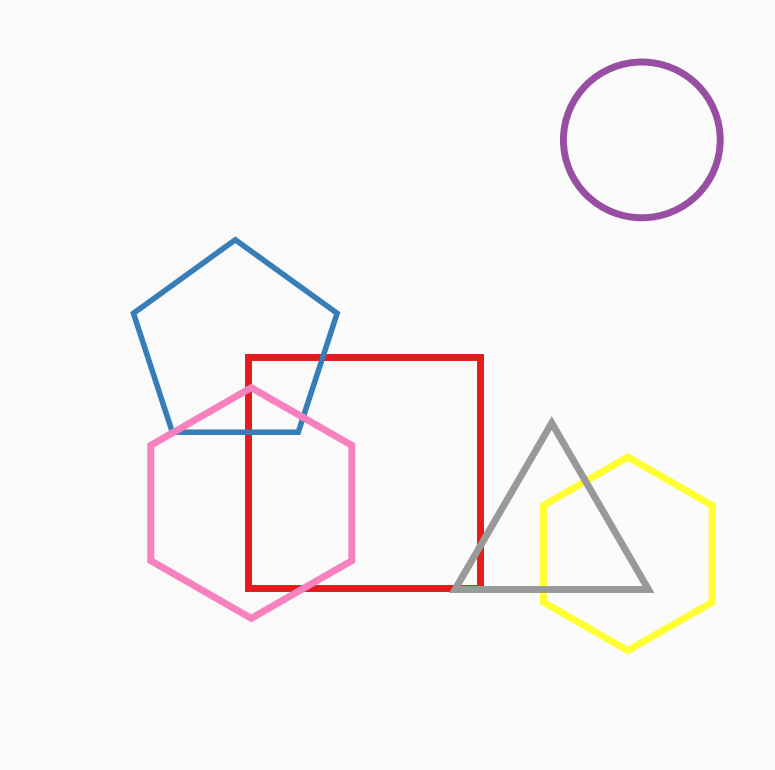[{"shape": "square", "thickness": 2.5, "radius": 0.75, "center": [0.47, 0.387]}, {"shape": "pentagon", "thickness": 2, "radius": 0.69, "center": [0.304, 0.55]}, {"shape": "circle", "thickness": 2.5, "radius": 0.51, "center": [0.828, 0.818]}, {"shape": "hexagon", "thickness": 2.5, "radius": 0.63, "center": [0.81, 0.281]}, {"shape": "hexagon", "thickness": 2.5, "radius": 0.75, "center": [0.324, 0.347]}, {"shape": "triangle", "thickness": 2.5, "radius": 0.72, "center": [0.712, 0.306]}]